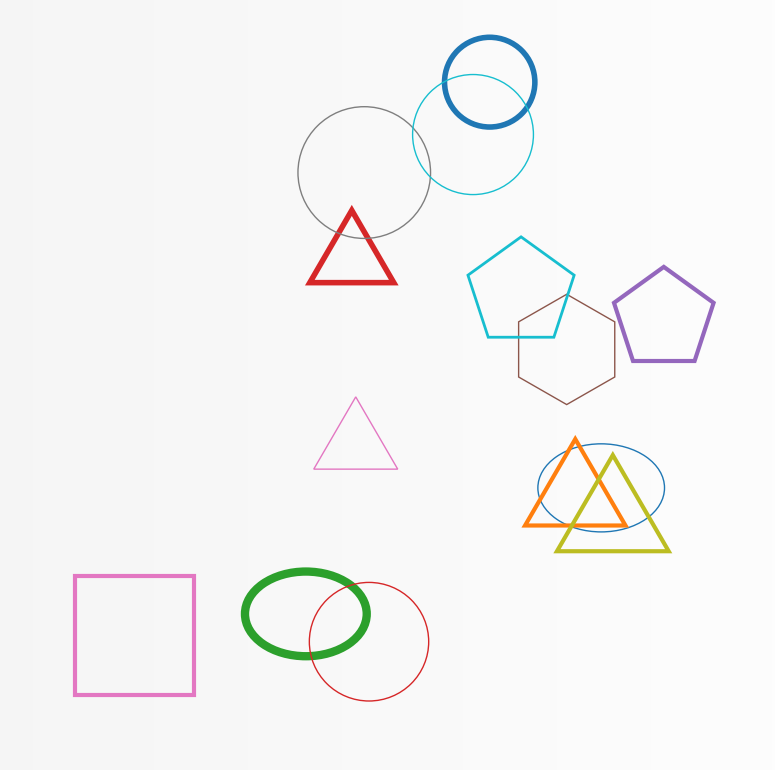[{"shape": "oval", "thickness": 0.5, "radius": 0.41, "center": [0.776, 0.366]}, {"shape": "circle", "thickness": 2, "radius": 0.29, "center": [0.632, 0.893]}, {"shape": "triangle", "thickness": 1.5, "radius": 0.37, "center": [0.742, 0.355]}, {"shape": "oval", "thickness": 3, "radius": 0.39, "center": [0.395, 0.203]}, {"shape": "circle", "thickness": 0.5, "radius": 0.39, "center": [0.476, 0.167]}, {"shape": "triangle", "thickness": 2, "radius": 0.31, "center": [0.454, 0.664]}, {"shape": "pentagon", "thickness": 1.5, "radius": 0.34, "center": [0.857, 0.586]}, {"shape": "hexagon", "thickness": 0.5, "radius": 0.36, "center": [0.731, 0.546]}, {"shape": "triangle", "thickness": 0.5, "radius": 0.31, "center": [0.459, 0.422]}, {"shape": "square", "thickness": 1.5, "radius": 0.39, "center": [0.174, 0.175]}, {"shape": "circle", "thickness": 0.5, "radius": 0.43, "center": [0.47, 0.776]}, {"shape": "triangle", "thickness": 1.5, "radius": 0.42, "center": [0.791, 0.326]}, {"shape": "pentagon", "thickness": 1, "radius": 0.36, "center": [0.672, 0.62]}, {"shape": "circle", "thickness": 0.5, "radius": 0.39, "center": [0.61, 0.825]}]